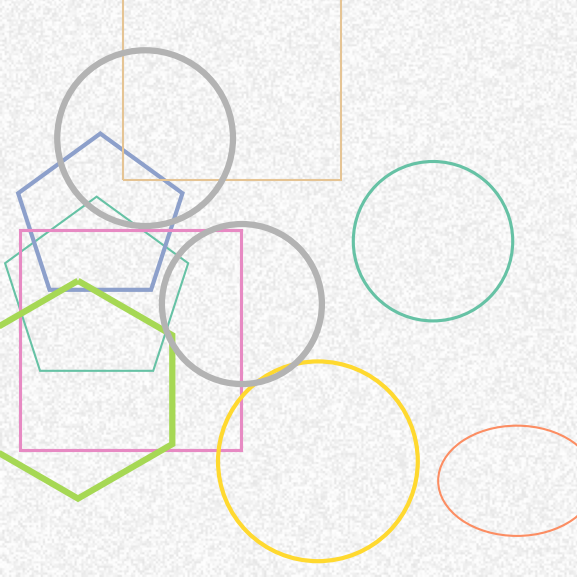[{"shape": "circle", "thickness": 1.5, "radius": 0.69, "center": [0.75, 0.581]}, {"shape": "pentagon", "thickness": 1, "radius": 0.83, "center": [0.167, 0.492]}, {"shape": "oval", "thickness": 1, "radius": 0.68, "center": [0.895, 0.167]}, {"shape": "pentagon", "thickness": 2, "radius": 0.75, "center": [0.174, 0.618]}, {"shape": "square", "thickness": 1.5, "radius": 0.95, "center": [0.226, 0.411]}, {"shape": "hexagon", "thickness": 3, "radius": 0.94, "center": [0.135, 0.324]}, {"shape": "circle", "thickness": 2, "radius": 0.86, "center": [0.55, 0.2]}, {"shape": "square", "thickness": 1, "radius": 0.94, "center": [0.402, 0.876]}, {"shape": "circle", "thickness": 3, "radius": 0.69, "center": [0.419, 0.473]}, {"shape": "circle", "thickness": 3, "radius": 0.76, "center": [0.251, 0.76]}]